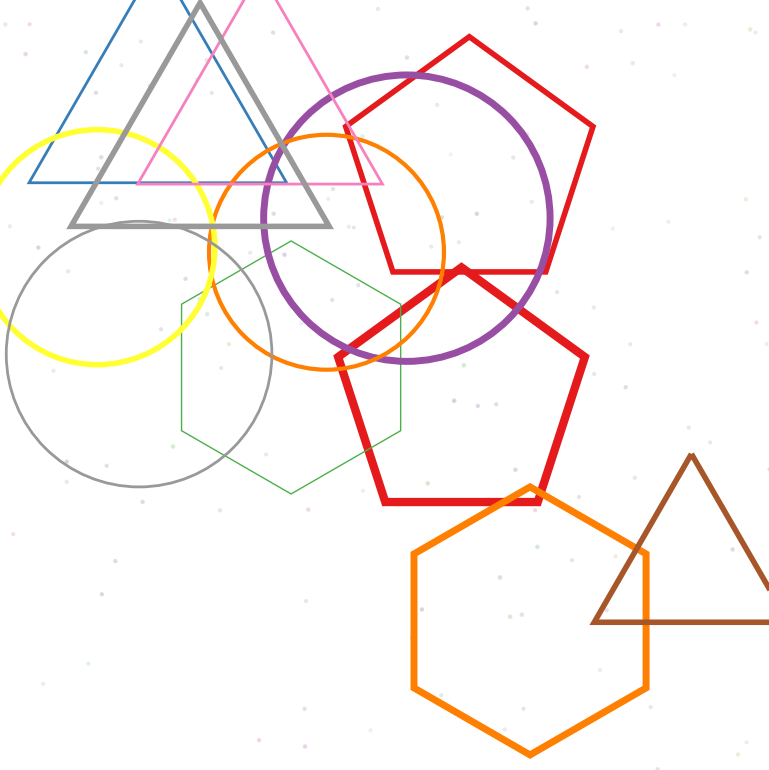[{"shape": "pentagon", "thickness": 2, "radius": 0.84, "center": [0.61, 0.783]}, {"shape": "pentagon", "thickness": 3, "radius": 0.84, "center": [0.599, 0.484]}, {"shape": "triangle", "thickness": 1, "radius": 0.97, "center": [0.205, 0.859]}, {"shape": "hexagon", "thickness": 0.5, "radius": 0.82, "center": [0.378, 0.523]}, {"shape": "circle", "thickness": 2.5, "radius": 0.93, "center": [0.528, 0.717]}, {"shape": "circle", "thickness": 1.5, "radius": 0.76, "center": [0.424, 0.672]}, {"shape": "hexagon", "thickness": 2.5, "radius": 0.87, "center": [0.688, 0.194]}, {"shape": "circle", "thickness": 2, "radius": 0.76, "center": [0.126, 0.679]}, {"shape": "triangle", "thickness": 2, "radius": 0.73, "center": [0.898, 0.265]}, {"shape": "triangle", "thickness": 1, "radius": 0.92, "center": [0.338, 0.853]}, {"shape": "circle", "thickness": 1, "radius": 0.86, "center": [0.181, 0.54]}, {"shape": "triangle", "thickness": 2, "radius": 0.97, "center": [0.26, 0.803]}]